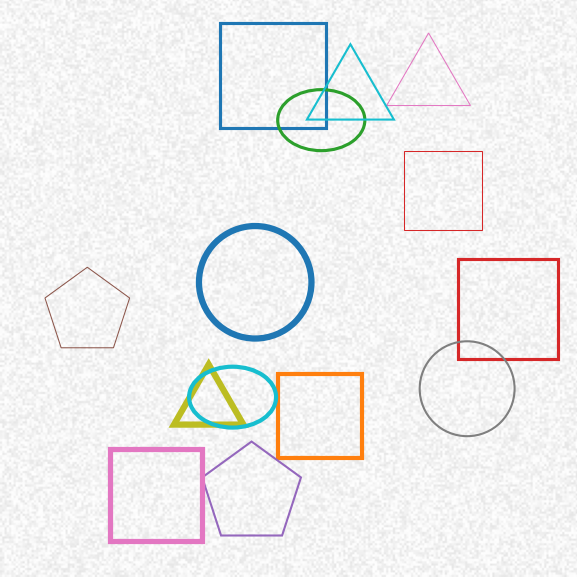[{"shape": "circle", "thickness": 3, "radius": 0.49, "center": [0.442, 0.51]}, {"shape": "square", "thickness": 1.5, "radius": 0.46, "center": [0.473, 0.868]}, {"shape": "square", "thickness": 2, "radius": 0.36, "center": [0.554, 0.279]}, {"shape": "oval", "thickness": 1.5, "radius": 0.38, "center": [0.556, 0.791]}, {"shape": "square", "thickness": 0.5, "radius": 0.34, "center": [0.767, 0.67]}, {"shape": "square", "thickness": 1.5, "radius": 0.43, "center": [0.879, 0.464]}, {"shape": "pentagon", "thickness": 1, "radius": 0.45, "center": [0.436, 0.145]}, {"shape": "pentagon", "thickness": 0.5, "radius": 0.39, "center": [0.151, 0.459]}, {"shape": "triangle", "thickness": 0.5, "radius": 0.42, "center": [0.742, 0.858]}, {"shape": "square", "thickness": 2.5, "radius": 0.4, "center": [0.27, 0.142]}, {"shape": "circle", "thickness": 1, "radius": 0.41, "center": [0.809, 0.326]}, {"shape": "triangle", "thickness": 3, "radius": 0.35, "center": [0.361, 0.299]}, {"shape": "oval", "thickness": 2, "radius": 0.38, "center": [0.403, 0.311]}, {"shape": "triangle", "thickness": 1, "radius": 0.43, "center": [0.607, 0.836]}]